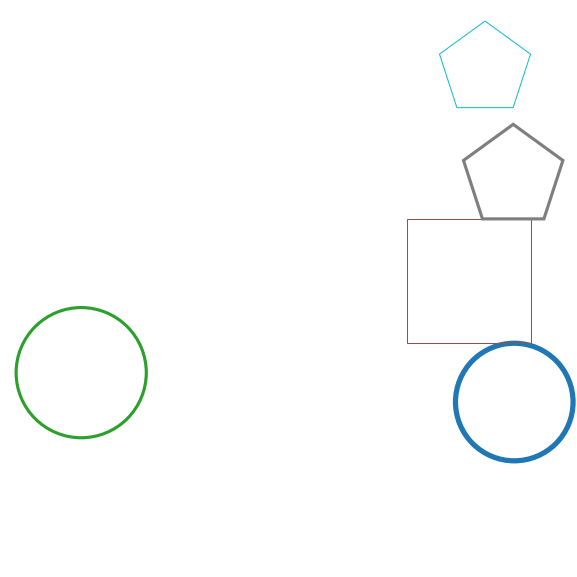[{"shape": "circle", "thickness": 2.5, "radius": 0.51, "center": [0.891, 0.303]}, {"shape": "circle", "thickness": 1.5, "radius": 0.56, "center": [0.141, 0.354]}, {"shape": "square", "thickness": 0.5, "radius": 0.54, "center": [0.813, 0.512]}, {"shape": "pentagon", "thickness": 1.5, "radius": 0.45, "center": [0.889, 0.693]}, {"shape": "pentagon", "thickness": 0.5, "radius": 0.41, "center": [0.84, 0.88]}]